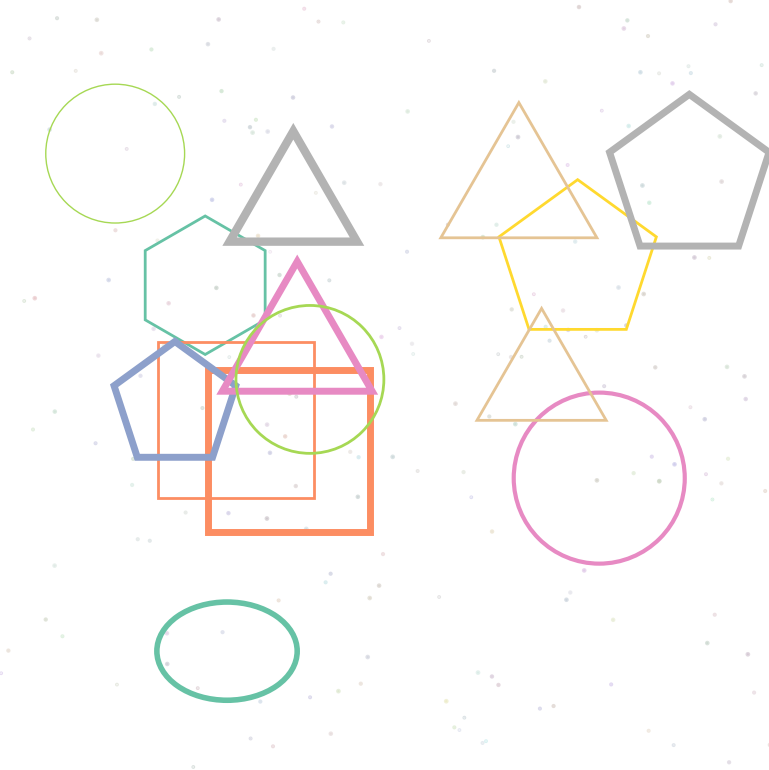[{"shape": "oval", "thickness": 2, "radius": 0.46, "center": [0.295, 0.154]}, {"shape": "hexagon", "thickness": 1, "radius": 0.45, "center": [0.266, 0.63]}, {"shape": "square", "thickness": 1, "radius": 0.51, "center": [0.306, 0.454]}, {"shape": "square", "thickness": 2.5, "radius": 0.53, "center": [0.375, 0.414]}, {"shape": "pentagon", "thickness": 2.5, "radius": 0.42, "center": [0.227, 0.473]}, {"shape": "circle", "thickness": 1.5, "radius": 0.56, "center": [0.778, 0.379]}, {"shape": "triangle", "thickness": 2.5, "radius": 0.56, "center": [0.386, 0.548]}, {"shape": "circle", "thickness": 0.5, "radius": 0.45, "center": [0.15, 0.801]}, {"shape": "circle", "thickness": 1, "radius": 0.48, "center": [0.402, 0.507]}, {"shape": "pentagon", "thickness": 1, "radius": 0.54, "center": [0.75, 0.659]}, {"shape": "triangle", "thickness": 1, "radius": 0.59, "center": [0.674, 0.75]}, {"shape": "triangle", "thickness": 1, "radius": 0.48, "center": [0.703, 0.503]}, {"shape": "triangle", "thickness": 3, "radius": 0.48, "center": [0.381, 0.734]}, {"shape": "pentagon", "thickness": 2.5, "radius": 0.54, "center": [0.895, 0.769]}]